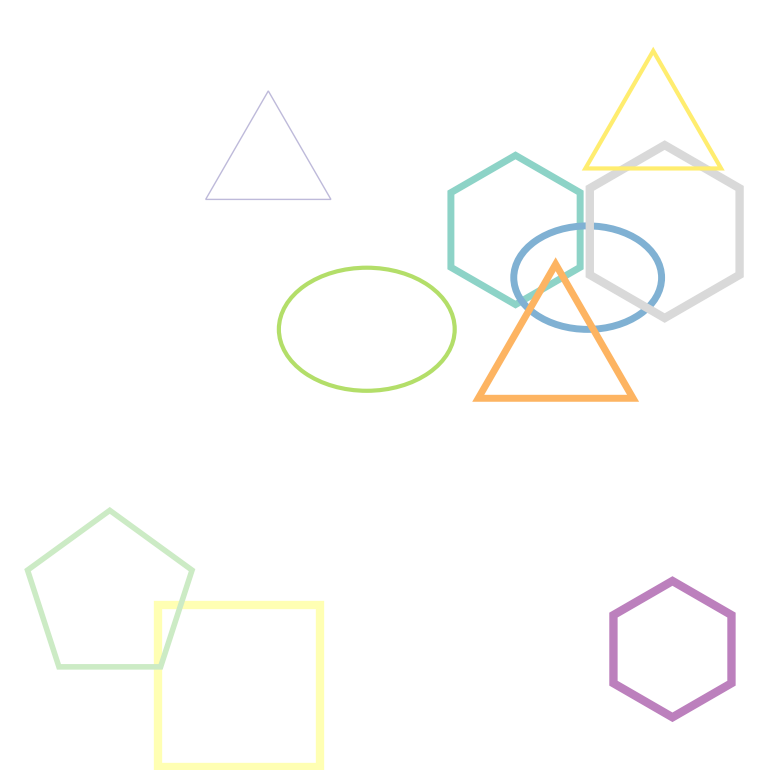[{"shape": "hexagon", "thickness": 2.5, "radius": 0.48, "center": [0.67, 0.701]}, {"shape": "square", "thickness": 3, "radius": 0.52, "center": [0.311, 0.109]}, {"shape": "triangle", "thickness": 0.5, "radius": 0.47, "center": [0.348, 0.788]}, {"shape": "oval", "thickness": 2.5, "radius": 0.48, "center": [0.763, 0.639]}, {"shape": "triangle", "thickness": 2.5, "radius": 0.58, "center": [0.722, 0.541]}, {"shape": "oval", "thickness": 1.5, "radius": 0.57, "center": [0.476, 0.572]}, {"shape": "hexagon", "thickness": 3, "radius": 0.56, "center": [0.863, 0.699]}, {"shape": "hexagon", "thickness": 3, "radius": 0.44, "center": [0.873, 0.157]}, {"shape": "pentagon", "thickness": 2, "radius": 0.56, "center": [0.143, 0.225]}, {"shape": "triangle", "thickness": 1.5, "radius": 0.51, "center": [0.848, 0.832]}]